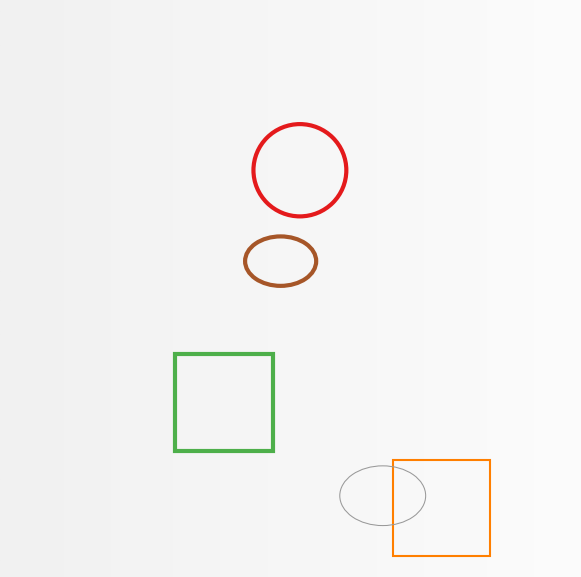[{"shape": "circle", "thickness": 2, "radius": 0.4, "center": [0.516, 0.704]}, {"shape": "square", "thickness": 2, "radius": 0.42, "center": [0.385, 0.302]}, {"shape": "square", "thickness": 1, "radius": 0.42, "center": [0.76, 0.12]}, {"shape": "oval", "thickness": 2, "radius": 0.31, "center": [0.483, 0.547]}, {"shape": "oval", "thickness": 0.5, "radius": 0.37, "center": [0.658, 0.141]}]